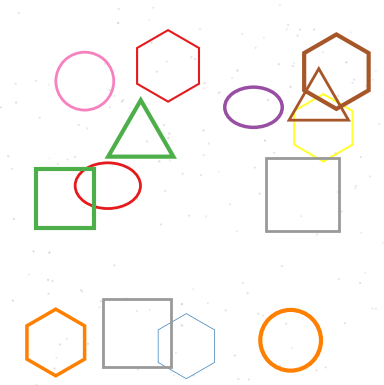[{"shape": "oval", "thickness": 2, "radius": 0.42, "center": [0.28, 0.518]}, {"shape": "hexagon", "thickness": 1.5, "radius": 0.46, "center": [0.436, 0.829]}, {"shape": "hexagon", "thickness": 0.5, "radius": 0.42, "center": [0.484, 0.101]}, {"shape": "triangle", "thickness": 3, "radius": 0.49, "center": [0.366, 0.642]}, {"shape": "square", "thickness": 3, "radius": 0.38, "center": [0.17, 0.484]}, {"shape": "oval", "thickness": 2.5, "radius": 0.37, "center": [0.658, 0.721]}, {"shape": "circle", "thickness": 3, "radius": 0.39, "center": [0.755, 0.116]}, {"shape": "hexagon", "thickness": 2.5, "radius": 0.43, "center": [0.145, 0.11]}, {"shape": "hexagon", "thickness": 1.5, "radius": 0.44, "center": [0.84, 0.668]}, {"shape": "triangle", "thickness": 2, "radius": 0.45, "center": [0.828, 0.732]}, {"shape": "hexagon", "thickness": 3, "radius": 0.48, "center": [0.874, 0.814]}, {"shape": "circle", "thickness": 2, "radius": 0.38, "center": [0.22, 0.789]}, {"shape": "square", "thickness": 2, "radius": 0.44, "center": [0.356, 0.136]}, {"shape": "square", "thickness": 2, "radius": 0.47, "center": [0.785, 0.495]}]